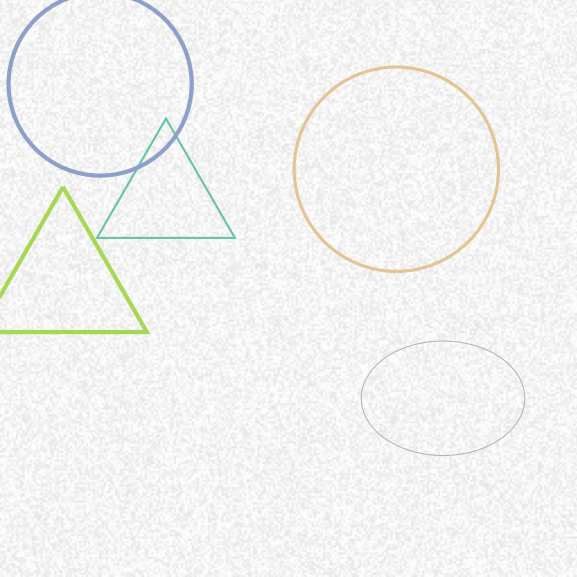[{"shape": "triangle", "thickness": 1, "radius": 0.69, "center": [0.287, 0.656]}, {"shape": "circle", "thickness": 2, "radius": 0.79, "center": [0.173, 0.854]}, {"shape": "triangle", "thickness": 2, "radius": 0.84, "center": [0.109, 0.508]}, {"shape": "circle", "thickness": 1.5, "radius": 0.88, "center": [0.686, 0.706]}, {"shape": "oval", "thickness": 0.5, "radius": 0.71, "center": [0.767, 0.31]}]